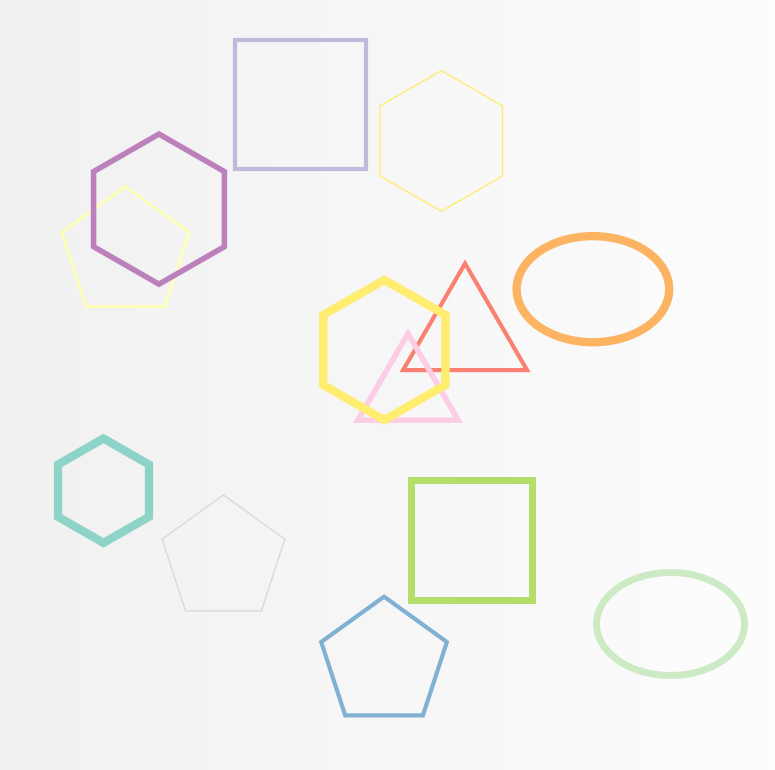[{"shape": "hexagon", "thickness": 3, "radius": 0.34, "center": [0.134, 0.363]}, {"shape": "pentagon", "thickness": 1, "radius": 0.43, "center": [0.162, 0.672]}, {"shape": "square", "thickness": 1.5, "radius": 0.42, "center": [0.388, 0.865]}, {"shape": "triangle", "thickness": 1.5, "radius": 0.46, "center": [0.6, 0.566]}, {"shape": "pentagon", "thickness": 1.5, "radius": 0.43, "center": [0.496, 0.14]}, {"shape": "oval", "thickness": 3, "radius": 0.49, "center": [0.765, 0.624]}, {"shape": "square", "thickness": 2.5, "radius": 0.39, "center": [0.609, 0.298]}, {"shape": "triangle", "thickness": 2, "radius": 0.37, "center": [0.526, 0.492]}, {"shape": "pentagon", "thickness": 0.5, "radius": 0.42, "center": [0.288, 0.274]}, {"shape": "hexagon", "thickness": 2, "radius": 0.49, "center": [0.205, 0.728]}, {"shape": "oval", "thickness": 2.5, "radius": 0.48, "center": [0.865, 0.19]}, {"shape": "hexagon", "thickness": 0.5, "radius": 0.46, "center": [0.569, 0.817]}, {"shape": "hexagon", "thickness": 3, "radius": 0.45, "center": [0.496, 0.545]}]